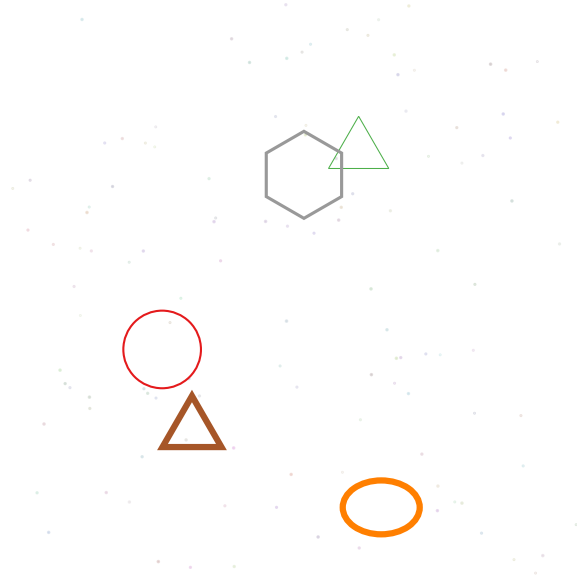[{"shape": "circle", "thickness": 1, "radius": 0.34, "center": [0.281, 0.394]}, {"shape": "triangle", "thickness": 0.5, "radius": 0.3, "center": [0.621, 0.738]}, {"shape": "oval", "thickness": 3, "radius": 0.33, "center": [0.66, 0.121]}, {"shape": "triangle", "thickness": 3, "radius": 0.29, "center": [0.332, 0.254]}, {"shape": "hexagon", "thickness": 1.5, "radius": 0.38, "center": [0.526, 0.696]}]